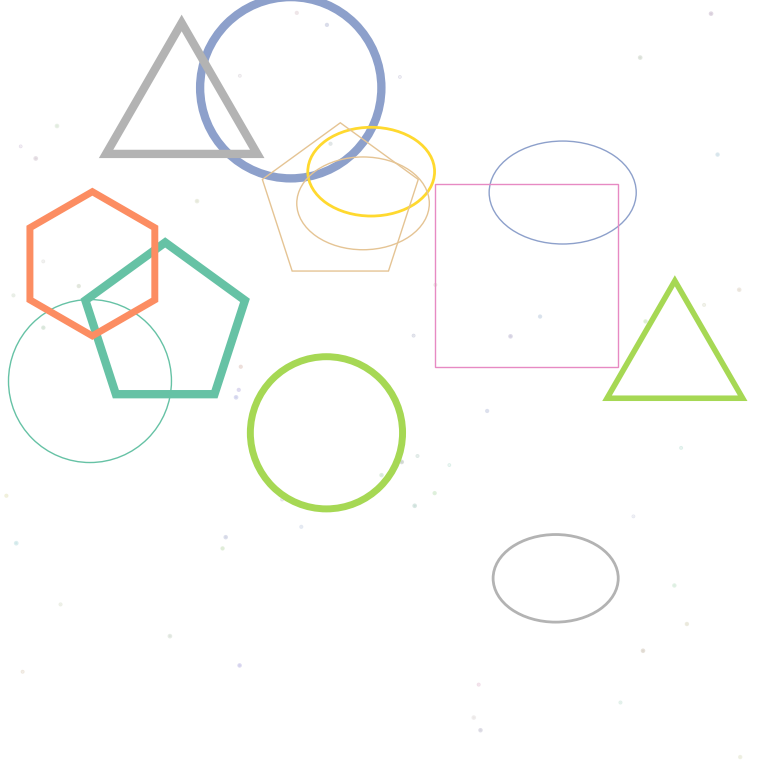[{"shape": "circle", "thickness": 0.5, "radius": 0.53, "center": [0.117, 0.505]}, {"shape": "pentagon", "thickness": 3, "radius": 0.54, "center": [0.215, 0.576]}, {"shape": "hexagon", "thickness": 2.5, "radius": 0.47, "center": [0.12, 0.657]}, {"shape": "oval", "thickness": 0.5, "radius": 0.48, "center": [0.731, 0.75]}, {"shape": "circle", "thickness": 3, "radius": 0.59, "center": [0.378, 0.886]}, {"shape": "square", "thickness": 0.5, "radius": 0.59, "center": [0.684, 0.643]}, {"shape": "triangle", "thickness": 2, "radius": 0.51, "center": [0.876, 0.534]}, {"shape": "circle", "thickness": 2.5, "radius": 0.49, "center": [0.424, 0.438]}, {"shape": "oval", "thickness": 1, "radius": 0.41, "center": [0.482, 0.777]}, {"shape": "oval", "thickness": 0.5, "radius": 0.43, "center": [0.471, 0.736]}, {"shape": "pentagon", "thickness": 0.5, "radius": 0.53, "center": [0.442, 0.734]}, {"shape": "triangle", "thickness": 3, "radius": 0.57, "center": [0.236, 0.857]}, {"shape": "oval", "thickness": 1, "radius": 0.41, "center": [0.722, 0.249]}]